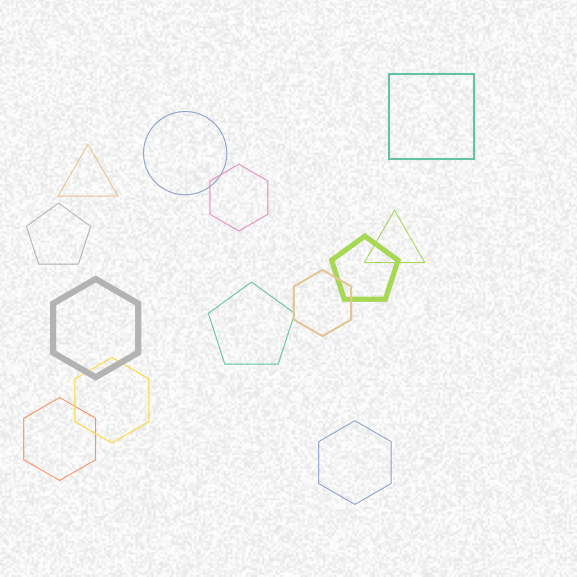[{"shape": "pentagon", "thickness": 0.5, "radius": 0.39, "center": [0.436, 0.432]}, {"shape": "square", "thickness": 1, "radius": 0.37, "center": [0.747, 0.798]}, {"shape": "hexagon", "thickness": 0.5, "radius": 0.36, "center": [0.103, 0.239]}, {"shape": "circle", "thickness": 0.5, "radius": 0.36, "center": [0.321, 0.734]}, {"shape": "hexagon", "thickness": 0.5, "radius": 0.36, "center": [0.615, 0.198]}, {"shape": "hexagon", "thickness": 0.5, "radius": 0.29, "center": [0.414, 0.657]}, {"shape": "triangle", "thickness": 0.5, "radius": 0.3, "center": [0.683, 0.575]}, {"shape": "pentagon", "thickness": 2.5, "radius": 0.3, "center": [0.632, 0.53]}, {"shape": "hexagon", "thickness": 0.5, "radius": 0.37, "center": [0.194, 0.306]}, {"shape": "triangle", "thickness": 0.5, "radius": 0.3, "center": [0.152, 0.689]}, {"shape": "hexagon", "thickness": 1, "radius": 0.29, "center": [0.558, 0.474]}, {"shape": "hexagon", "thickness": 3, "radius": 0.43, "center": [0.166, 0.431]}, {"shape": "pentagon", "thickness": 0.5, "radius": 0.29, "center": [0.101, 0.589]}]